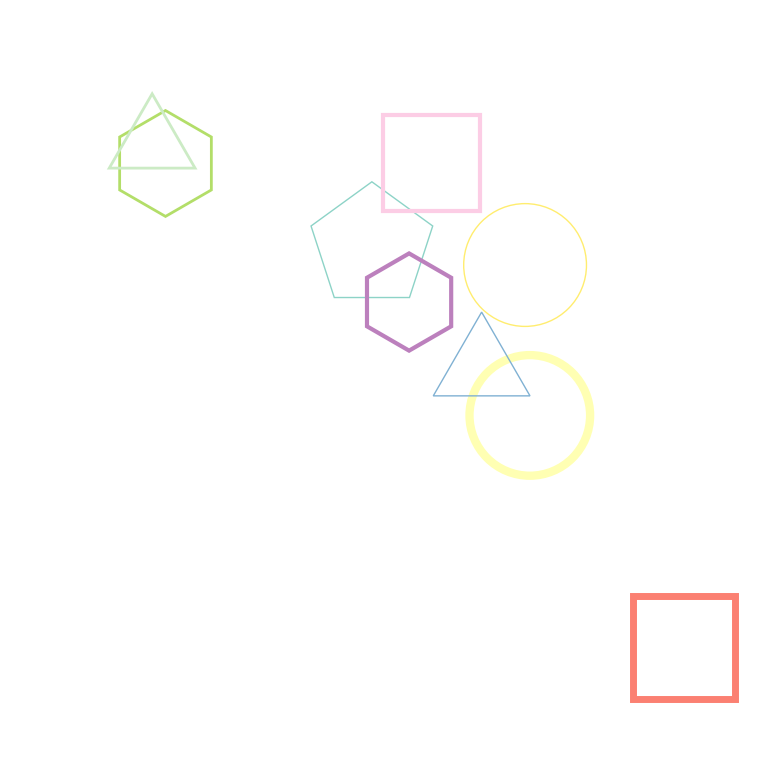[{"shape": "pentagon", "thickness": 0.5, "radius": 0.42, "center": [0.483, 0.681]}, {"shape": "circle", "thickness": 3, "radius": 0.39, "center": [0.688, 0.461]}, {"shape": "square", "thickness": 2.5, "radius": 0.33, "center": [0.888, 0.159]}, {"shape": "triangle", "thickness": 0.5, "radius": 0.36, "center": [0.625, 0.522]}, {"shape": "hexagon", "thickness": 1, "radius": 0.34, "center": [0.215, 0.788]}, {"shape": "square", "thickness": 1.5, "radius": 0.31, "center": [0.56, 0.788]}, {"shape": "hexagon", "thickness": 1.5, "radius": 0.32, "center": [0.531, 0.608]}, {"shape": "triangle", "thickness": 1, "radius": 0.32, "center": [0.198, 0.814]}, {"shape": "circle", "thickness": 0.5, "radius": 0.4, "center": [0.682, 0.656]}]